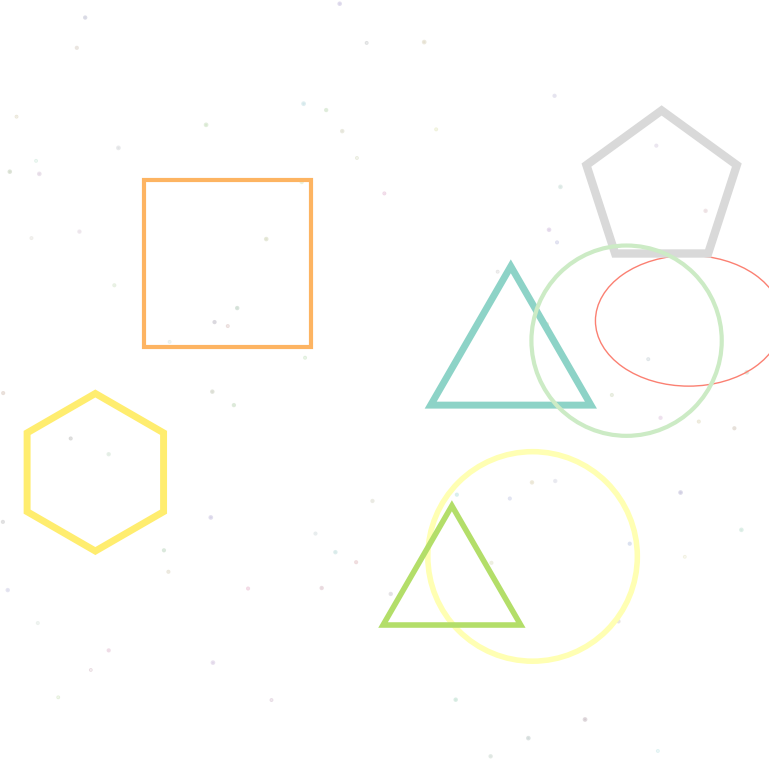[{"shape": "triangle", "thickness": 2.5, "radius": 0.6, "center": [0.663, 0.534]}, {"shape": "circle", "thickness": 2, "radius": 0.68, "center": [0.692, 0.277]}, {"shape": "oval", "thickness": 0.5, "radius": 0.61, "center": [0.895, 0.583]}, {"shape": "square", "thickness": 1.5, "radius": 0.54, "center": [0.295, 0.657]}, {"shape": "triangle", "thickness": 2, "radius": 0.52, "center": [0.587, 0.24]}, {"shape": "pentagon", "thickness": 3, "radius": 0.51, "center": [0.859, 0.754]}, {"shape": "circle", "thickness": 1.5, "radius": 0.62, "center": [0.814, 0.558]}, {"shape": "hexagon", "thickness": 2.5, "radius": 0.51, "center": [0.124, 0.387]}]